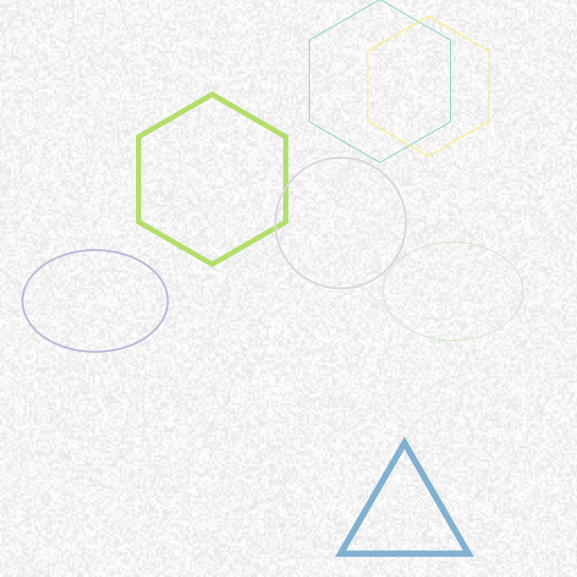[{"shape": "hexagon", "thickness": 0.5, "radius": 0.71, "center": [0.658, 0.859]}, {"shape": "oval", "thickness": 1, "radius": 0.63, "center": [0.165, 0.478]}, {"shape": "triangle", "thickness": 3, "radius": 0.64, "center": [0.7, 0.104]}, {"shape": "hexagon", "thickness": 2.5, "radius": 0.74, "center": [0.367, 0.689]}, {"shape": "circle", "thickness": 1, "radius": 0.57, "center": [0.59, 0.613]}, {"shape": "oval", "thickness": 0.5, "radius": 0.61, "center": [0.785, 0.495]}, {"shape": "hexagon", "thickness": 0.5, "radius": 0.61, "center": [0.742, 0.85]}]